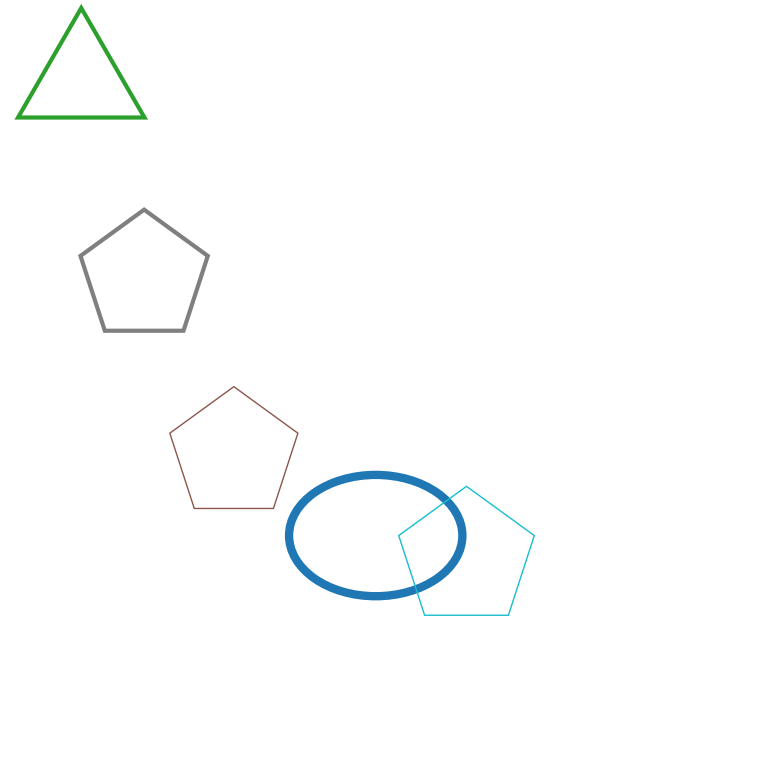[{"shape": "oval", "thickness": 3, "radius": 0.56, "center": [0.488, 0.304]}, {"shape": "triangle", "thickness": 1.5, "radius": 0.47, "center": [0.106, 0.895]}, {"shape": "pentagon", "thickness": 0.5, "radius": 0.44, "center": [0.304, 0.41]}, {"shape": "pentagon", "thickness": 1.5, "radius": 0.43, "center": [0.187, 0.641]}, {"shape": "pentagon", "thickness": 0.5, "radius": 0.46, "center": [0.606, 0.276]}]